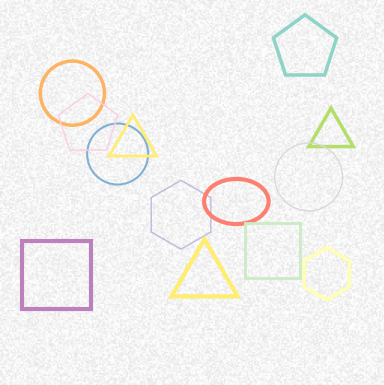[{"shape": "pentagon", "thickness": 2.5, "radius": 0.43, "center": [0.792, 0.875]}, {"shape": "hexagon", "thickness": 2.5, "radius": 0.34, "center": [0.849, 0.289]}, {"shape": "hexagon", "thickness": 1, "radius": 0.45, "center": [0.47, 0.442]}, {"shape": "oval", "thickness": 3, "radius": 0.42, "center": [0.614, 0.477]}, {"shape": "circle", "thickness": 1.5, "radius": 0.4, "center": [0.306, 0.6]}, {"shape": "circle", "thickness": 2.5, "radius": 0.42, "center": [0.188, 0.758]}, {"shape": "triangle", "thickness": 2.5, "radius": 0.33, "center": [0.86, 0.653]}, {"shape": "pentagon", "thickness": 1, "radius": 0.41, "center": [0.229, 0.676]}, {"shape": "circle", "thickness": 1, "radius": 0.44, "center": [0.802, 0.54]}, {"shape": "square", "thickness": 3, "radius": 0.44, "center": [0.147, 0.286]}, {"shape": "square", "thickness": 2, "radius": 0.36, "center": [0.708, 0.349]}, {"shape": "triangle", "thickness": 2, "radius": 0.36, "center": [0.345, 0.63]}, {"shape": "triangle", "thickness": 3, "radius": 0.5, "center": [0.531, 0.28]}]